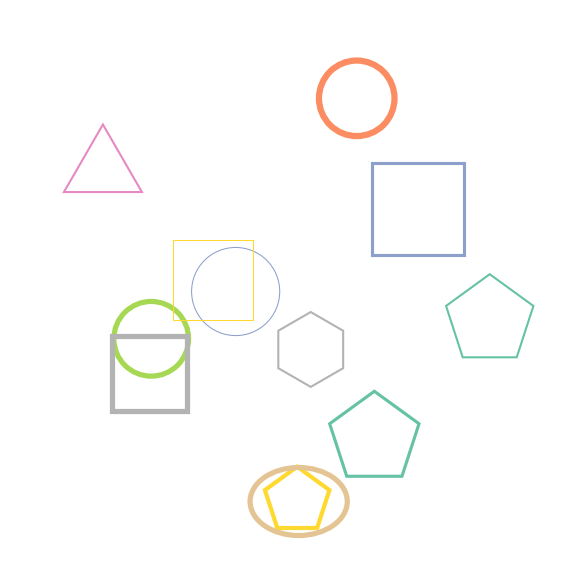[{"shape": "pentagon", "thickness": 1, "radius": 0.4, "center": [0.848, 0.445]}, {"shape": "pentagon", "thickness": 1.5, "radius": 0.41, "center": [0.648, 0.24]}, {"shape": "circle", "thickness": 3, "radius": 0.33, "center": [0.618, 0.829]}, {"shape": "circle", "thickness": 0.5, "radius": 0.38, "center": [0.408, 0.494]}, {"shape": "square", "thickness": 1.5, "radius": 0.4, "center": [0.724, 0.638]}, {"shape": "triangle", "thickness": 1, "radius": 0.39, "center": [0.178, 0.706]}, {"shape": "circle", "thickness": 2.5, "radius": 0.32, "center": [0.262, 0.412]}, {"shape": "square", "thickness": 0.5, "radius": 0.35, "center": [0.369, 0.514]}, {"shape": "pentagon", "thickness": 2, "radius": 0.29, "center": [0.515, 0.132]}, {"shape": "oval", "thickness": 2.5, "radius": 0.42, "center": [0.517, 0.131]}, {"shape": "square", "thickness": 2.5, "radius": 0.32, "center": [0.258, 0.352]}, {"shape": "hexagon", "thickness": 1, "radius": 0.32, "center": [0.538, 0.394]}]